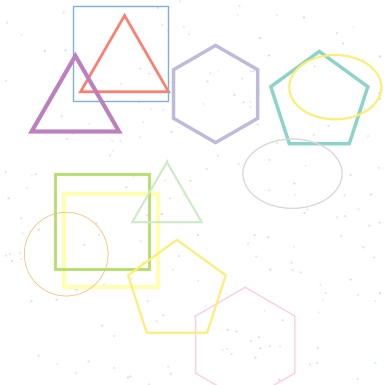[{"shape": "pentagon", "thickness": 2.5, "radius": 0.66, "center": [0.829, 0.734]}, {"shape": "square", "thickness": 3, "radius": 0.61, "center": [0.289, 0.375]}, {"shape": "hexagon", "thickness": 2.5, "radius": 0.63, "center": [0.56, 0.756]}, {"shape": "triangle", "thickness": 2, "radius": 0.66, "center": [0.324, 0.828]}, {"shape": "square", "thickness": 1, "radius": 0.62, "center": [0.312, 0.861]}, {"shape": "circle", "thickness": 0.5, "radius": 0.54, "center": [0.172, 0.34]}, {"shape": "square", "thickness": 2, "radius": 0.61, "center": [0.265, 0.425]}, {"shape": "hexagon", "thickness": 1, "radius": 0.74, "center": [0.637, 0.105]}, {"shape": "oval", "thickness": 1, "radius": 0.64, "center": [0.76, 0.549]}, {"shape": "triangle", "thickness": 3, "radius": 0.66, "center": [0.196, 0.724]}, {"shape": "triangle", "thickness": 1.5, "radius": 0.52, "center": [0.434, 0.475]}, {"shape": "oval", "thickness": 1.5, "radius": 0.6, "center": [0.871, 0.774]}, {"shape": "pentagon", "thickness": 1.5, "radius": 0.67, "center": [0.46, 0.244]}]